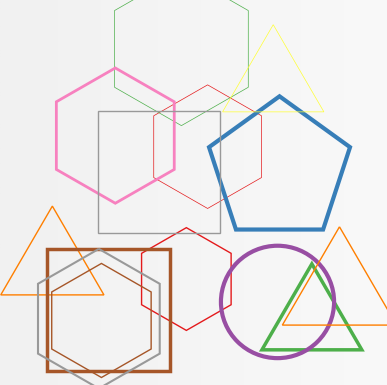[{"shape": "hexagon", "thickness": 0.5, "radius": 0.8, "center": [0.536, 0.619]}, {"shape": "hexagon", "thickness": 1, "radius": 0.67, "center": [0.481, 0.275]}, {"shape": "pentagon", "thickness": 3, "radius": 0.96, "center": [0.721, 0.559]}, {"shape": "triangle", "thickness": 2.5, "radius": 0.74, "center": [0.805, 0.166]}, {"shape": "hexagon", "thickness": 0.5, "radius": 1.0, "center": [0.468, 0.873]}, {"shape": "circle", "thickness": 3, "radius": 0.73, "center": [0.716, 0.216]}, {"shape": "triangle", "thickness": 1, "radius": 0.85, "center": [0.876, 0.241]}, {"shape": "triangle", "thickness": 1, "radius": 0.77, "center": [0.135, 0.311]}, {"shape": "triangle", "thickness": 0.5, "radius": 0.75, "center": [0.705, 0.785]}, {"shape": "hexagon", "thickness": 1, "radius": 0.74, "center": [0.262, 0.168]}, {"shape": "square", "thickness": 2.5, "radius": 0.79, "center": [0.281, 0.194]}, {"shape": "hexagon", "thickness": 2, "radius": 0.88, "center": [0.298, 0.648]}, {"shape": "square", "thickness": 1, "radius": 0.79, "center": [0.41, 0.553]}, {"shape": "hexagon", "thickness": 1.5, "radius": 0.91, "center": [0.255, 0.172]}]